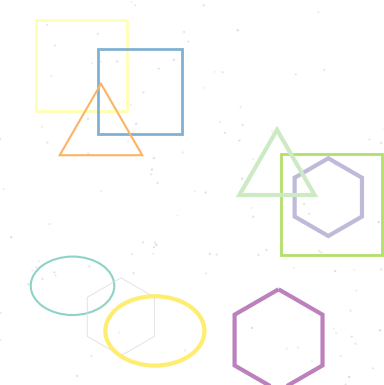[{"shape": "oval", "thickness": 1.5, "radius": 0.54, "center": [0.188, 0.258]}, {"shape": "square", "thickness": 2, "radius": 0.59, "center": [0.211, 0.831]}, {"shape": "hexagon", "thickness": 3, "radius": 0.5, "center": [0.853, 0.488]}, {"shape": "square", "thickness": 2, "radius": 0.55, "center": [0.363, 0.762]}, {"shape": "triangle", "thickness": 1.5, "radius": 0.62, "center": [0.262, 0.659]}, {"shape": "square", "thickness": 2, "radius": 0.65, "center": [0.861, 0.469]}, {"shape": "hexagon", "thickness": 0.5, "radius": 0.51, "center": [0.314, 0.177]}, {"shape": "hexagon", "thickness": 3, "radius": 0.66, "center": [0.724, 0.117]}, {"shape": "triangle", "thickness": 3, "radius": 0.56, "center": [0.72, 0.55]}, {"shape": "oval", "thickness": 3, "radius": 0.64, "center": [0.402, 0.14]}]